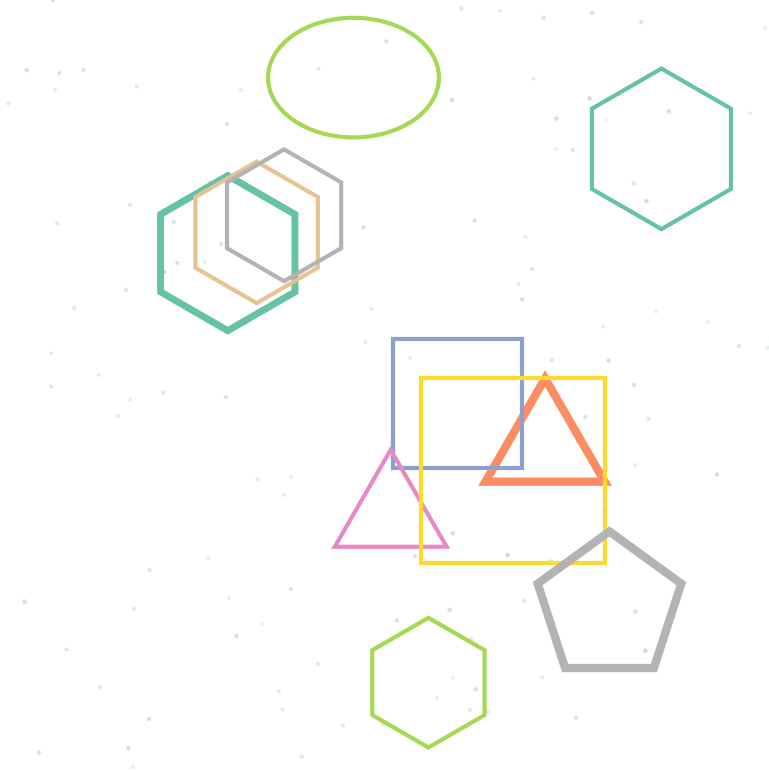[{"shape": "hexagon", "thickness": 1.5, "radius": 0.52, "center": [0.859, 0.807]}, {"shape": "hexagon", "thickness": 2.5, "radius": 0.5, "center": [0.296, 0.671]}, {"shape": "triangle", "thickness": 3, "radius": 0.45, "center": [0.708, 0.419]}, {"shape": "square", "thickness": 1.5, "radius": 0.42, "center": [0.594, 0.476]}, {"shape": "triangle", "thickness": 1.5, "radius": 0.42, "center": [0.507, 0.332]}, {"shape": "hexagon", "thickness": 1.5, "radius": 0.42, "center": [0.556, 0.113]}, {"shape": "oval", "thickness": 1.5, "radius": 0.55, "center": [0.459, 0.899]}, {"shape": "square", "thickness": 1.5, "radius": 0.6, "center": [0.666, 0.389]}, {"shape": "hexagon", "thickness": 1.5, "radius": 0.46, "center": [0.333, 0.698]}, {"shape": "pentagon", "thickness": 3, "radius": 0.49, "center": [0.792, 0.212]}, {"shape": "hexagon", "thickness": 1.5, "radius": 0.43, "center": [0.369, 0.72]}]